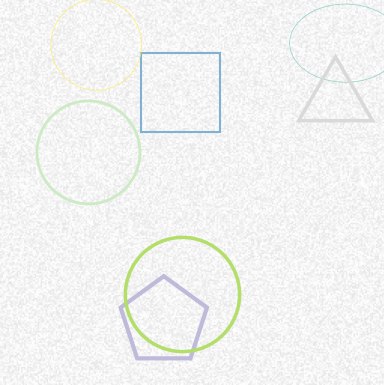[{"shape": "oval", "thickness": 0.5, "radius": 0.72, "center": [0.897, 0.888]}, {"shape": "pentagon", "thickness": 3, "radius": 0.59, "center": [0.425, 0.165]}, {"shape": "square", "thickness": 1.5, "radius": 0.52, "center": [0.469, 0.76]}, {"shape": "circle", "thickness": 2.5, "radius": 0.74, "center": [0.474, 0.235]}, {"shape": "triangle", "thickness": 2.5, "radius": 0.55, "center": [0.872, 0.742]}, {"shape": "circle", "thickness": 2, "radius": 0.67, "center": [0.23, 0.604]}, {"shape": "circle", "thickness": 0.5, "radius": 0.59, "center": [0.25, 0.884]}]